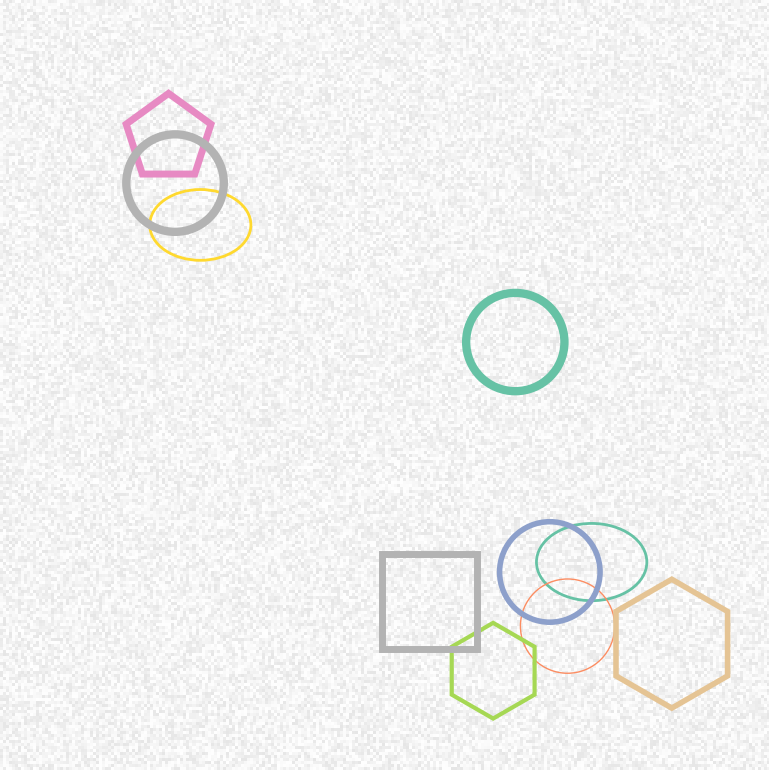[{"shape": "circle", "thickness": 3, "radius": 0.32, "center": [0.669, 0.556]}, {"shape": "oval", "thickness": 1, "radius": 0.36, "center": [0.768, 0.27]}, {"shape": "circle", "thickness": 0.5, "radius": 0.31, "center": [0.737, 0.187]}, {"shape": "circle", "thickness": 2, "radius": 0.33, "center": [0.714, 0.257]}, {"shape": "pentagon", "thickness": 2.5, "radius": 0.29, "center": [0.219, 0.821]}, {"shape": "hexagon", "thickness": 1.5, "radius": 0.31, "center": [0.64, 0.129]}, {"shape": "oval", "thickness": 1, "radius": 0.33, "center": [0.26, 0.708]}, {"shape": "hexagon", "thickness": 2, "radius": 0.42, "center": [0.872, 0.164]}, {"shape": "circle", "thickness": 3, "radius": 0.32, "center": [0.227, 0.762]}, {"shape": "square", "thickness": 2.5, "radius": 0.31, "center": [0.558, 0.219]}]